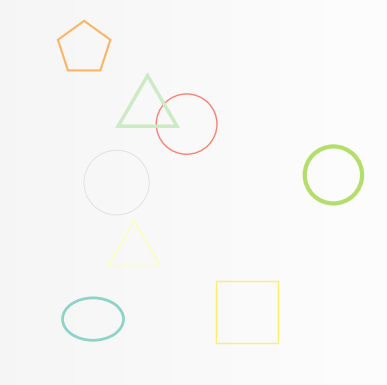[{"shape": "oval", "thickness": 2, "radius": 0.39, "center": [0.24, 0.171]}, {"shape": "triangle", "thickness": 1, "radius": 0.39, "center": [0.346, 0.349]}, {"shape": "circle", "thickness": 1, "radius": 0.39, "center": [0.482, 0.678]}, {"shape": "pentagon", "thickness": 1.5, "radius": 0.36, "center": [0.217, 0.875]}, {"shape": "circle", "thickness": 3, "radius": 0.37, "center": [0.86, 0.546]}, {"shape": "circle", "thickness": 0.5, "radius": 0.42, "center": [0.301, 0.526]}, {"shape": "triangle", "thickness": 2.5, "radius": 0.44, "center": [0.381, 0.716]}, {"shape": "square", "thickness": 1, "radius": 0.4, "center": [0.637, 0.19]}]